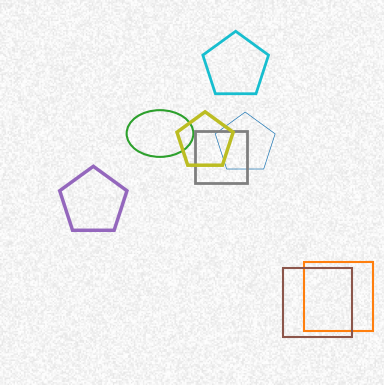[{"shape": "pentagon", "thickness": 0.5, "radius": 0.41, "center": [0.637, 0.627]}, {"shape": "square", "thickness": 1.5, "radius": 0.45, "center": [0.879, 0.23]}, {"shape": "oval", "thickness": 1.5, "radius": 0.43, "center": [0.416, 0.653]}, {"shape": "pentagon", "thickness": 2.5, "radius": 0.46, "center": [0.242, 0.476]}, {"shape": "square", "thickness": 1.5, "radius": 0.45, "center": [0.826, 0.214]}, {"shape": "square", "thickness": 2, "radius": 0.34, "center": [0.573, 0.593]}, {"shape": "pentagon", "thickness": 2.5, "radius": 0.38, "center": [0.533, 0.633]}, {"shape": "pentagon", "thickness": 2, "radius": 0.45, "center": [0.612, 0.829]}]